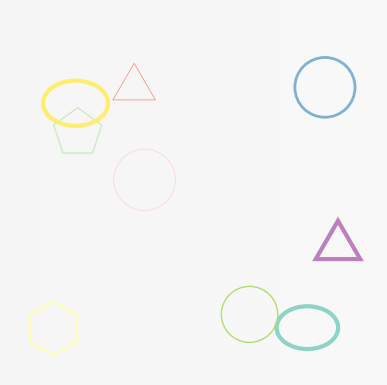[{"shape": "oval", "thickness": 3, "radius": 0.4, "center": [0.793, 0.149]}, {"shape": "hexagon", "thickness": 1.5, "radius": 0.35, "center": [0.138, 0.147]}, {"shape": "triangle", "thickness": 0.5, "radius": 0.32, "center": [0.346, 0.772]}, {"shape": "circle", "thickness": 2, "radius": 0.39, "center": [0.839, 0.773]}, {"shape": "circle", "thickness": 1, "radius": 0.36, "center": [0.644, 0.183]}, {"shape": "circle", "thickness": 0.5, "radius": 0.4, "center": [0.373, 0.533]}, {"shape": "triangle", "thickness": 3, "radius": 0.33, "center": [0.872, 0.36]}, {"shape": "pentagon", "thickness": 1, "radius": 0.33, "center": [0.201, 0.655]}, {"shape": "oval", "thickness": 3, "radius": 0.42, "center": [0.195, 0.732]}]